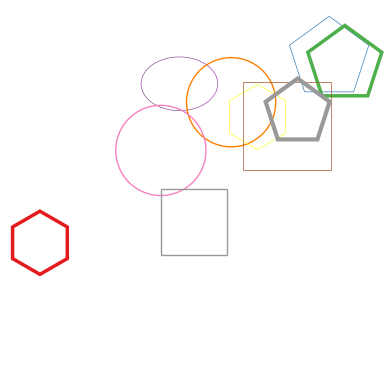[{"shape": "hexagon", "thickness": 2.5, "radius": 0.41, "center": [0.104, 0.369]}, {"shape": "pentagon", "thickness": 0.5, "radius": 0.54, "center": [0.855, 0.849]}, {"shape": "pentagon", "thickness": 2.5, "radius": 0.51, "center": [0.896, 0.833]}, {"shape": "oval", "thickness": 0.5, "radius": 0.5, "center": [0.466, 0.782]}, {"shape": "circle", "thickness": 1, "radius": 0.58, "center": [0.6, 0.734]}, {"shape": "hexagon", "thickness": 0.5, "radius": 0.42, "center": [0.669, 0.696]}, {"shape": "square", "thickness": 0.5, "radius": 0.57, "center": [0.746, 0.672]}, {"shape": "circle", "thickness": 1, "radius": 0.59, "center": [0.418, 0.609]}, {"shape": "pentagon", "thickness": 3, "radius": 0.44, "center": [0.773, 0.709]}, {"shape": "square", "thickness": 1, "radius": 0.43, "center": [0.504, 0.423]}]